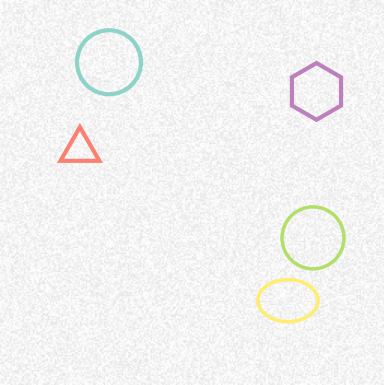[{"shape": "circle", "thickness": 3, "radius": 0.42, "center": [0.283, 0.838]}, {"shape": "triangle", "thickness": 3, "radius": 0.29, "center": [0.208, 0.611]}, {"shape": "circle", "thickness": 2.5, "radius": 0.4, "center": [0.813, 0.382]}, {"shape": "hexagon", "thickness": 3, "radius": 0.37, "center": [0.822, 0.763]}, {"shape": "oval", "thickness": 2.5, "radius": 0.39, "center": [0.748, 0.219]}]